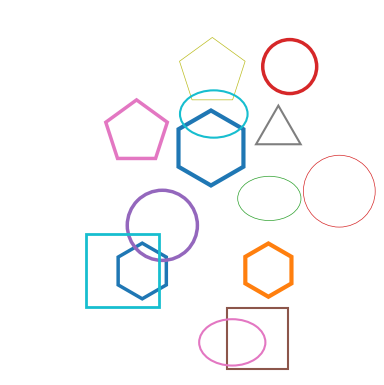[{"shape": "hexagon", "thickness": 2.5, "radius": 0.36, "center": [0.369, 0.296]}, {"shape": "hexagon", "thickness": 3, "radius": 0.49, "center": [0.548, 0.616]}, {"shape": "hexagon", "thickness": 3, "radius": 0.35, "center": [0.697, 0.298]}, {"shape": "oval", "thickness": 0.5, "radius": 0.41, "center": [0.7, 0.485]}, {"shape": "circle", "thickness": 0.5, "radius": 0.47, "center": [0.881, 0.503]}, {"shape": "circle", "thickness": 2.5, "radius": 0.35, "center": [0.752, 0.827]}, {"shape": "circle", "thickness": 2.5, "radius": 0.46, "center": [0.422, 0.415]}, {"shape": "square", "thickness": 1.5, "radius": 0.4, "center": [0.668, 0.121]}, {"shape": "oval", "thickness": 1.5, "radius": 0.43, "center": [0.603, 0.111]}, {"shape": "pentagon", "thickness": 2.5, "radius": 0.42, "center": [0.355, 0.656]}, {"shape": "triangle", "thickness": 1.5, "radius": 0.33, "center": [0.723, 0.659]}, {"shape": "pentagon", "thickness": 0.5, "radius": 0.45, "center": [0.551, 0.813]}, {"shape": "square", "thickness": 2, "radius": 0.47, "center": [0.318, 0.298]}, {"shape": "oval", "thickness": 1.5, "radius": 0.44, "center": [0.555, 0.704]}]